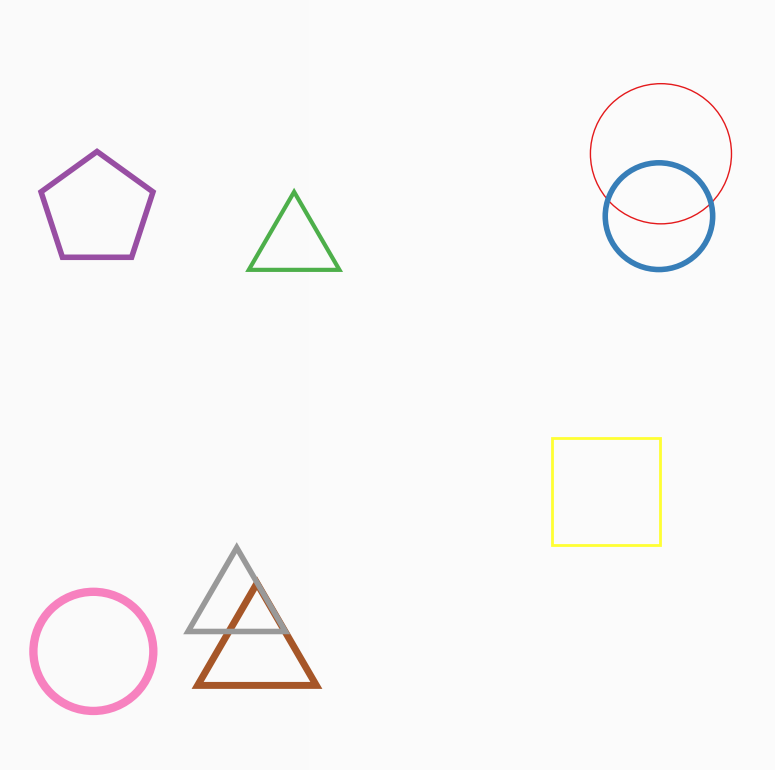[{"shape": "circle", "thickness": 0.5, "radius": 0.46, "center": [0.853, 0.8]}, {"shape": "circle", "thickness": 2, "radius": 0.35, "center": [0.85, 0.719]}, {"shape": "triangle", "thickness": 1.5, "radius": 0.34, "center": [0.379, 0.683]}, {"shape": "pentagon", "thickness": 2, "radius": 0.38, "center": [0.125, 0.727]}, {"shape": "square", "thickness": 1, "radius": 0.35, "center": [0.782, 0.362]}, {"shape": "triangle", "thickness": 2.5, "radius": 0.44, "center": [0.332, 0.154]}, {"shape": "circle", "thickness": 3, "radius": 0.39, "center": [0.12, 0.154]}, {"shape": "triangle", "thickness": 2, "radius": 0.36, "center": [0.305, 0.216]}]